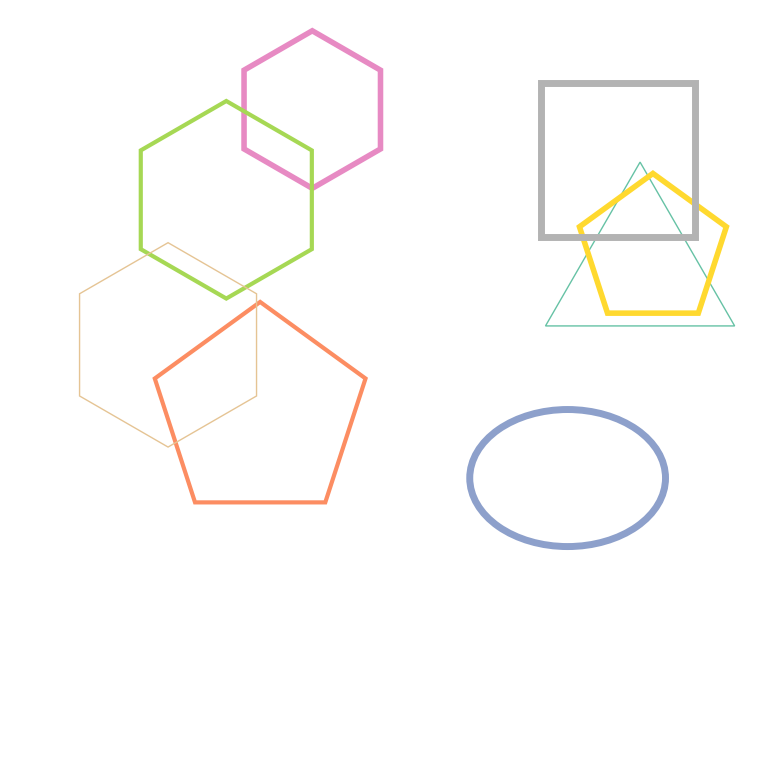[{"shape": "triangle", "thickness": 0.5, "radius": 0.71, "center": [0.831, 0.648]}, {"shape": "pentagon", "thickness": 1.5, "radius": 0.72, "center": [0.338, 0.464]}, {"shape": "oval", "thickness": 2.5, "radius": 0.64, "center": [0.737, 0.379]}, {"shape": "hexagon", "thickness": 2, "radius": 0.51, "center": [0.406, 0.858]}, {"shape": "hexagon", "thickness": 1.5, "radius": 0.64, "center": [0.294, 0.741]}, {"shape": "pentagon", "thickness": 2, "radius": 0.5, "center": [0.848, 0.674]}, {"shape": "hexagon", "thickness": 0.5, "radius": 0.66, "center": [0.218, 0.552]}, {"shape": "square", "thickness": 2.5, "radius": 0.5, "center": [0.803, 0.792]}]